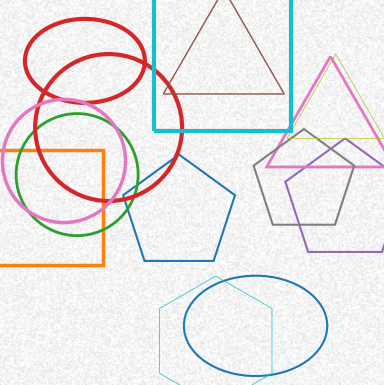[{"shape": "oval", "thickness": 1.5, "radius": 0.93, "center": [0.664, 0.154]}, {"shape": "pentagon", "thickness": 1.5, "radius": 0.76, "center": [0.465, 0.446]}, {"shape": "square", "thickness": 2.5, "radius": 0.75, "center": [0.117, 0.461]}, {"shape": "circle", "thickness": 2, "radius": 0.79, "center": [0.2, 0.546]}, {"shape": "oval", "thickness": 3, "radius": 0.78, "center": [0.221, 0.842]}, {"shape": "circle", "thickness": 3, "radius": 0.95, "center": [0.282, 0.669]}, {"shape": "pentagon", "thickness": 1.5, "radius": 0.82, "center": [0.896, 0.478]}, {"shape": "triangle", "thickness": 1, "radius": 0.91, "center": [0.581, 0.847]}, {"shape": "circle", "thickness": 2.5, "radius": 0.8, "center": [0.166, 0.582]}, {"shape": "triangle", "thickness": 2, "radius": 0.96, "center": [0.858, 0.662]}, {"shape": "pentagon", "thickness": 1.5, "radius": 0.69, "center": [0.789, 0.527]}, {"shape": "triangle", "thickness": 0.5, "radius": 0.73, "center": [0.872, 0.714]}, {"shape": "hexagon", "thickness": 0.5, "radius": 0.84, "center": [0.56, 0.114]}, {"shape": "square", "thickness": 3, "radius": 0.89, "center": [0.579, 0.838]}]